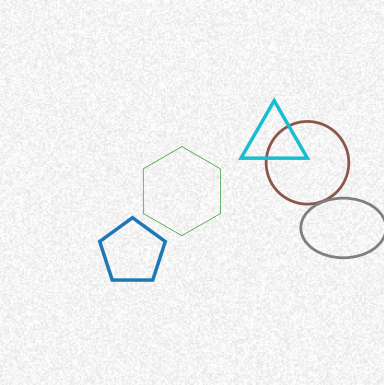[{"shape": "pentagon", "thickness": 2.5, "radius": 0.45, "center": [0.344, 0.345]}, {"shape": "hexagon", "thickness": 0.5, "radius": 0.58, "center": [0.472, 0.503]}, {"shape": "circle", "thickness": 2, "radius": 0.54, "center": [0.799, 0.577]}, {"shape": "oval", "thickness": 2, "radius": 0.55, "center": [0.892, 0.408]}, {"shape": "triangle", "thickness": 2.5, "radius": 0.5, "center": [0.712, 0.639]}]